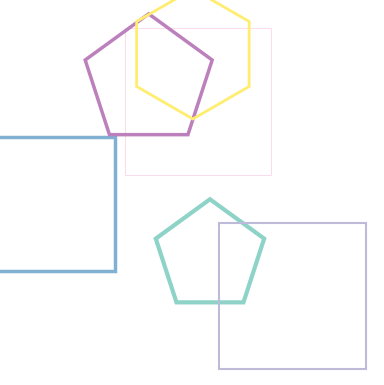[{"shape": "pentagon", "thickness": 3, "radius": 0.74, "center": [0.545, 0.334]}, {"shape": "square", "thickness": 1.5, "radius": 0.95, "center": [0.759, 0.231]}, {"shape": "square", "thickness": 2.5, "radius": 0.87, "center": [0.123, 0.47]}, {"shape": "square", "thickness": 0.5, "radius": 0.95, "center": [0.514, 0.736]}, {"shape": "pentagon", "thickness": 2.5, "radius": 0.87, "center": [0.386, 0.791]}, {"shape": "hexagon", "thickness": 2, "radius": 0.84, "center": [0.501, 0.86]}]